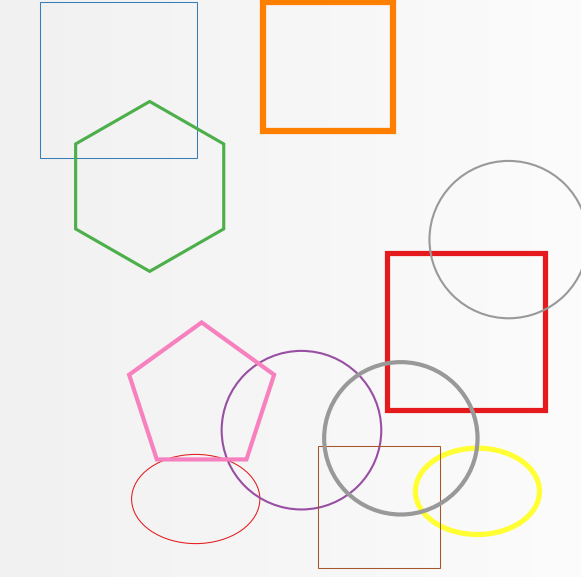[{"shape": "square", "thickness": 2.5, "radius": 0.68, "center": [0.802, 0.426]}, {"shape": "oval", "thickness": 0.5, "radius": 0.55, "center": [0.337, 0.135]}, {"shape": "square", "thickness": 0.5, "radius": 0.68, "center": [0.203, 0.86]}, {"shape": "hexagon", "thickness": 1.5, "radius": 0.74, "center": [0.258, 0.676]}, {"shape": "circle", "thickness": 1, "radius": 0.69, "center": [0.519, 0.254]}, {"shape": "square", "thickness": 3, "radius": 0.56, "center": [0.564, 0.884]}, {"shape": "oval", "thickness": 2.5, "radius": 0.53, "center": [0.821, 0.148]}, {"shape": "square", "thickness": 0.5, "radius": 0.53, "center": [0.652, 0.121]}, {"shape": "pentagon", "thickness": 2, "radius": 0.66, "center": [0.347, 0.31]}, {"shape": "circle", "thickness": 2, "radius": 0.66, "center": [0.69, 0.24]}, {"shape": "circle", "thickness": 1, "radius": 0.68, "center": [0.875, 0.584]}]